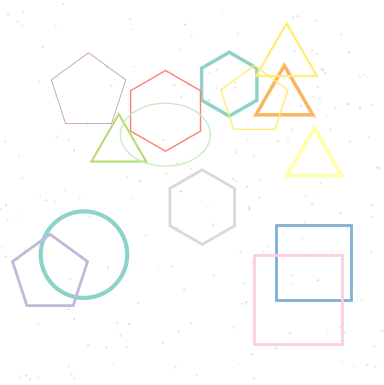[{"shape": "hexagon", "thickness": 2.5, "radius": 0.41, "center": [0.595, 0.781]}, {"shape": "circle", "thickness": 3, "radius": 0.56, "center": [0.218, 0.339]}, {"shape": "triangle", "thickness": 3, "radius": 0.41, "center": [0.817, 0.585]}, {"shape": "pentagon", "thickness": 2, "radius": 0.51, "center": [0.13, 0.289]}, {"shape": "hexagon", "thickness": 1, "radius": 0.52, "center": [0.43, 0.712]}, {"shape": "square", "thickness": 2, "radius": 0.49, "center": [0.814, 0.319]}, {"shape": "triangle", "thickness": 2.5, "radius": 0.43, "center": [0.739, 0.744]}, {"shape": "triangle", "thickness": 1.5, "radius": 0.41, "center": [0.309, 0.621]}, {"shape": "square", "thickness": 2, "radius": 0.57, "center": [0.774, 0.222]}, {"shape": "hexagon", "thickness": 2, "radius": 0.48, "center": [0.525, 0.462]}, {"shape": "pentagon", "thickness": 0.5, "radius": 0.51, "center": [0.23, 0.761]}, {"shape": "oval", "thickness": 1, "radius": 0.58, "center": [0.429, 0.65]}, {"shape": "pentagon", "thickness": 1, "radius": 0.46, "center": [0.661, 0.738]}, {"shape": "triangle", "thickness": 1.5, "radius": 0.46, "center": [0.744, 0.848]}]